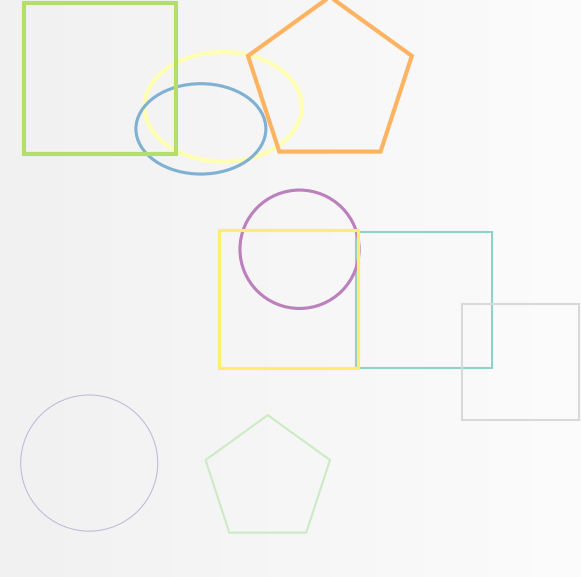[{"shape": "square", "thickness": 1, "radius": 0.59, "center": [0.73, 0.48]}, {"shape": "oval", "thickness": 2, "radius": 0.68, "center": [0.384, 0.814]}, {"shape": "circle", "thickness": 0.5, "radius": 0.59, "center": [0.153, 0.197]}, {"shape": "oval", "thickness": 1.5, "radius": 0.56, "center": [0.346, 0.776]}, {"shape": "pentagon", "thickness": 2, "radius": 0.74, "center": [0.568, 0.857]}, {"shape": "square", "thickness": 2, "radius": 0.65, "center": [0.172, 0.863]}, {"shape": "square", "thickness": 1, "radius": 0.5, "center": [0.895, 0.372]}, {"shape": "circle", "thickness": 1.5, "radius": 0.51, "center": [0.515, 0.568]}, {"shape": "pentagon", "thickness": 1, "radius": 0.56, "center": [0.461, 0.168]}, {"shape": "square", "thickness": 1.5, "radius": 0.6, "center": [0.495, 0.482]}]